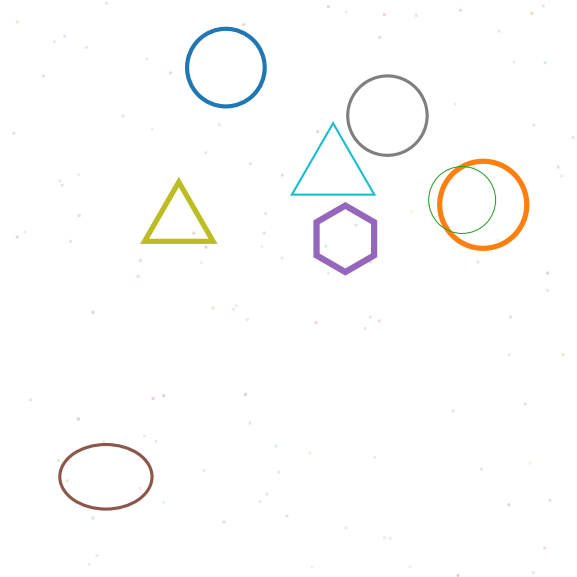[{"shape": "circle", "thickness": 2, "radius": 0.34, "center": [0.391, 0.882]}, {"shape": "circle", "thickness": 2.5, "radius": 0.38, "center": [0.837, 0.645]}, {"shape": "circle", "thickness": 0.5, "radius": 0.29, "center": [0.8, 0.653]}, {"shape": "hexagon", "thickness": 3, "radius": 0.29, "center": [0.598, 0.586]}, {"shape": "oval", "thickness": 1.5, "radius": 0.4, "center": [0.183, 0.174]}, {"shape": "circle", "thickness": 1.5, "radius": 0.34, "center": [0.671, 0.799]}, {"shape": "triangle", "thickness": 2.5, "radius": 0.34, "center": [0.31, 0.615]}, {"shape": "triangle", "thickness": 1, "radius": 0.41, "center": [0.577, 0.703]}]